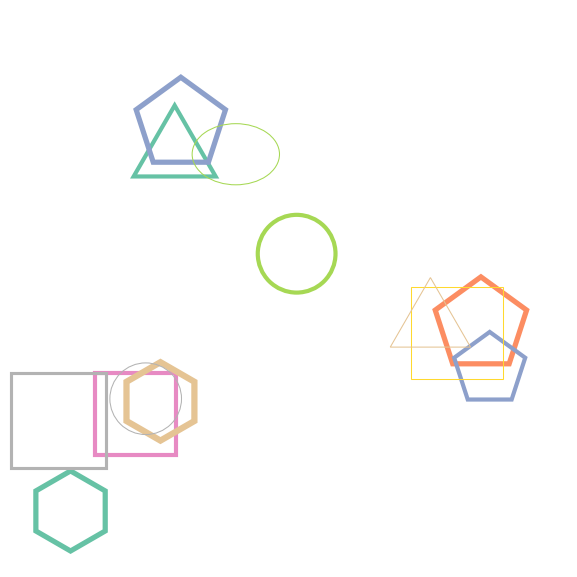[{"shape": "triangle", "thickness": 2, "radius": 0.41, "center": [0.302, 0.735]}, {"shape": "hexagon", "thickness": 2.5, "radius": 0.35, "center": [0.122, 0.114]}, {"shape": "pentagon", "thickness": 2.5, "radius": 0.42, "center": [0.833, 0.436]}, {"shape": "pentagon", "thickness": 2.5, "radius": 0.41, "center": [0.313, 0.784]}, {"shape": "pentagon", "thickness": 2, "radius": 0.32, "center": [0.848, 0.36]}, {"shape": "square", "thickness": 2, "radius": 0.35, "center": [0.235, 0.282]}, {"shape": "circle", "thickness": 2, "radius": 0.34, "center": [0.514, 0.56]}, {"shape": "oval", "thickness": 0.5, "radius": 0.38, "center": [0.408, 0.732]}, {"shape": "square", "thickness": 0.5, "radius": 0.4, "center": [0.791, 0.423]}, {"shape": "triangle", "thickness": 0.5, "radius": 0.4, "center": [0.745, 0.438]}, {"shape": "hexagon", "thickness": 3, "radius": 0.34, "center": [0.278, 0.304]}, {"shape": "circle", "thickness": 0.5, "radius": 0.31, "center": [0.252, 0.309]}, {"shape": "square", "thickness": 1.5, "radius": 0.41, "center": [0.101, 0.271]}]